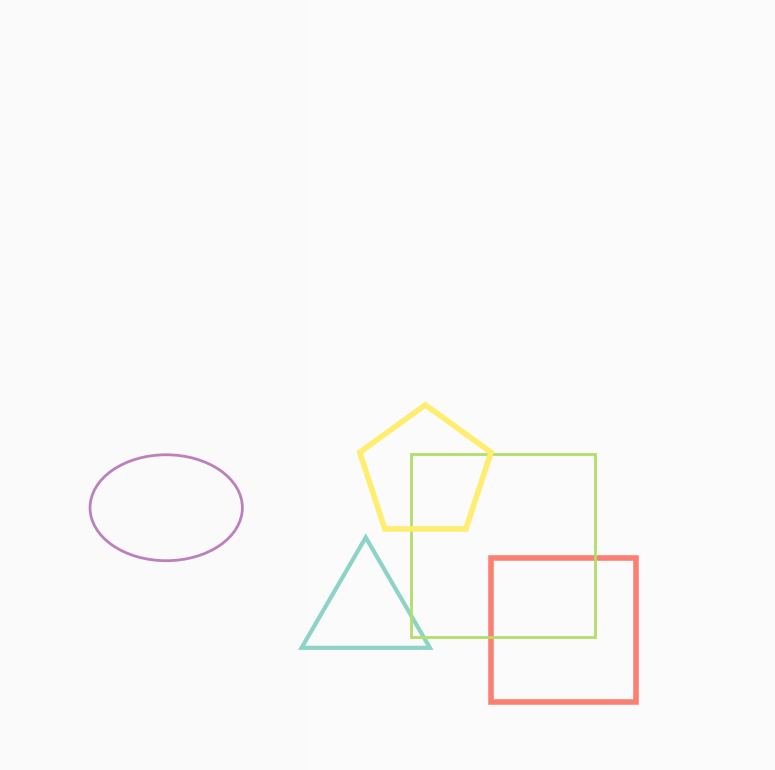[{"shape": "triangle", "thickness": 1.5, "radius": 0.48, "center": [0.472, 0.206]}, {"shape": "square", "thickness": 2, "radius": 0.47, "center": [0.727, 0.182]}, {"shape": "square", "thickness": 1, "radius": 0.6, "center": [0.649, 0.291]}, {"shape": "oval", "thickness": 1, "radius": 0.49, "center": [0.214, 0.341]}, {"shape": "pentagon", "thickness": 2, "radius": 0.45, "center": [0.549, 0.385]}]